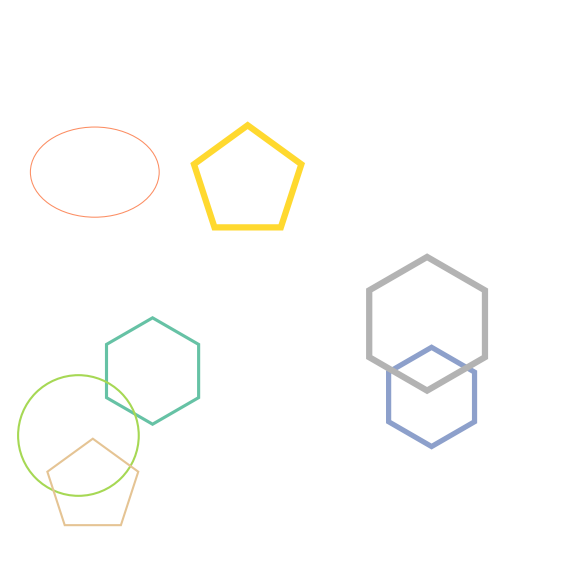[{"shape": "hexagon", "thickness": 1.5, "radius": 0.46, "center": [0.264, 0.357]}, {"shape": "oval", "thickness": 0.5, "radius": 0.56, "center": [0.164, 0.701]}, {"shape": "hexagon", "thickness": 2.5, "radius": 0.43, "center": [0.747, 0.312]}, {"shape": "circle", "thickness": 1, "radius": 0.52, "center": [0.136, 0.245]}, {"shape": "pentagon", "thickness": 3, "radius": 0.49, "center": [0.429, 0.684]}, {"shape": "pentagon", "thickness": 1, "radius": 0.41, "center": [0.161, 0.157]}, {"shape": "hexagon", "thickness": 3, "radius": 0.58, "center": [0.74, 0.438]}]